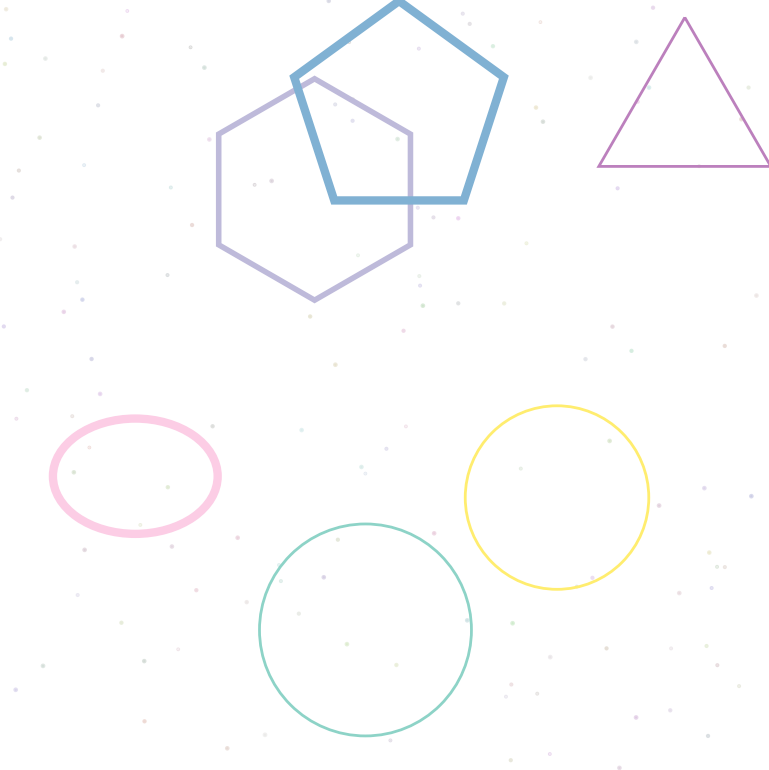[{"shape": "circle", "thickness": 1, "radius": 0.69, "center": [0.475, 0.182]}, {"shape": "hexagon", "thickness": 2, "radius": 0.72, "center": [0.409, 0.754]}, {"shape": "pentagon", "thickness": 3, "radius": 0.72, "center": [0.518, 0.856]}, {"shape": "oval", "thickness": 3, "radius": 0.53, "center": [0.176, 0.382]}, {"shape": "triangle", "thickness": 1, "radius": 0.64, "center": [0.889, 0.848]}, {"shape": "circle", "thickness": 1, "radius": 0.6, "center": [0.723, 0.354]}]